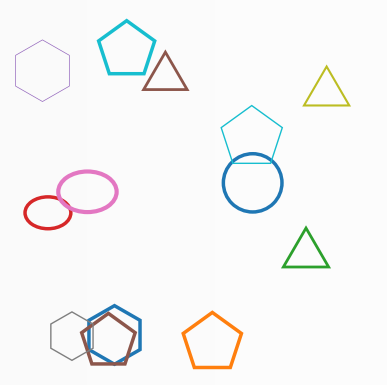[{"shape": "circle", "thickness": 2.5, "radius": 0.38, "center": [0.652, 0.525]}, {"shape": "hexagon", "thickness": 2.5, "radius": 0.38, "center": [0.295, 0.13]}, {"shape": "pentagon", "thickness": 2.5, "radius": 0.4, "center": [0.548, 0.109]}, {"shape": "triangle", "thickness": 2, "radius": 0.34, "center": [0.79, 0.34]}, {"shape": "oval", "thickness": 2.5, "radius": 0.3, "center": [0.124, 0.447]}, {"shape": "hexagon", "thickness": 0.5, "radius": 0.4, "center": [0.11, 0.816]}, {"shape": "pentagon", "thickness": 2.5, "radius": 0.36, "center": [0.28, 0.113]}, {"shape": "triangle", "thickness": 2, "radius": 0.32, "center": [0.427, 0.8]}, {"shape": "oval", "thickness": 3, "radius": 0.38, "center": [0.226, 0.502]}, {"shape": "hexagon", "thickness": 1, "radius": 0.31, "center": [0.186, 0.127]}, {"shape": "triangle", "thickness": 1.5, "radius": 0.34, "center": [0.843, 0.76]}, {"shape": "pentagon", "thickness": 2.5, "radius": 0.38, "center": [0.327, 0.87]}, {"shape": "pentagon", "thickness": 1, "radius": 0.41, "center": [0.65, 0.643]}]